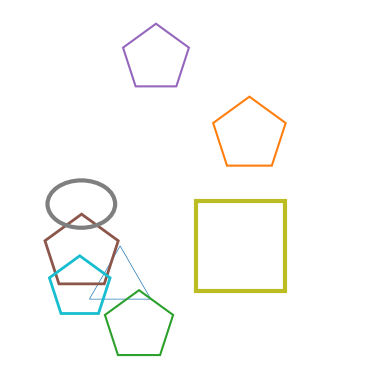[{"shape": "triangle", "thickness": 0.5, "radius": 0.46, "center": [0.312, 0.269]}, {"shape": "pentagon", "thickness": 1.5, "radius": 0.5, "center": [0.648, 0.65]}, {"shape": "pentagon", "thickness": 1.5, "radius": 0.47, "center": [0.361, 0.153]}, {"shape": "pentagon", "thickness": 1.5, "radius": 0.45, "center": [0.405, 0.848]}, {"shape": "pentagon", "thickness": 2, "radius": 0.5, "center": [0.212, 0.344]}, {"shape": "oval", "thickness": 3, "radius": 0.44, "center": [0.211, 0.47]}, {"shape": "square", "thickness": 3, "radius": 0.58, "center": [0.625, 0.36]}, {"shape": "pentagon", "thickness": 2, "radius": 0.41, "center": [0.207, 0.253]}]